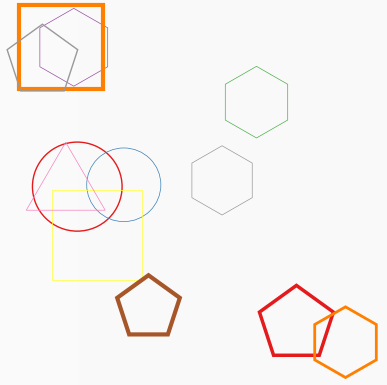[{"shape": "pentagon", "thickness": 2.5, "radius": 0.5, "center": [0.765, 0.158]}, {"shape": "circle", "thickness": 1, "radius": 0.58, "center": [0.199, 0.515]}, {"shape": "circle", "thickness": 0.5, "radius": 0.48, "center": [0.319, 0.52]}, {"shape": "hexagon", "thickness": 0.5, "radius": 0.46, "center": [0.662, 0.735]}, {"shape": "hexagon", "thickness": 0.5, "radius": 0.51, "center": [0.19, 0.877]}, {"shape": "square", "thickness": 3, "radius": 0.54, "center": [0.157, 0.877]}, {"shape": "hexagon", "thickness": 2, "radius": 0.46, "center": [0.892, 0.111]}, {"shape": "square", "thickness": 0.5, "radius": 0.59, "center": [0.251, 0.39]}, {"shape": "pentagon", "thickness": 3, "radius": 0.42, "center": [0.383, 0.2]}, {"shape": "triangle", "thickness": 0.5, "radius": 0.59, "center": [0.17, 0.513]}, {"shape": "pentagon", "thickness": 1, "radius": 0.48, "center": [0.109, 0.841]}, {"shape": "hexagon", "thickness": 0.5, "radius": 0.45, "center": [0.573, 0.531]}]